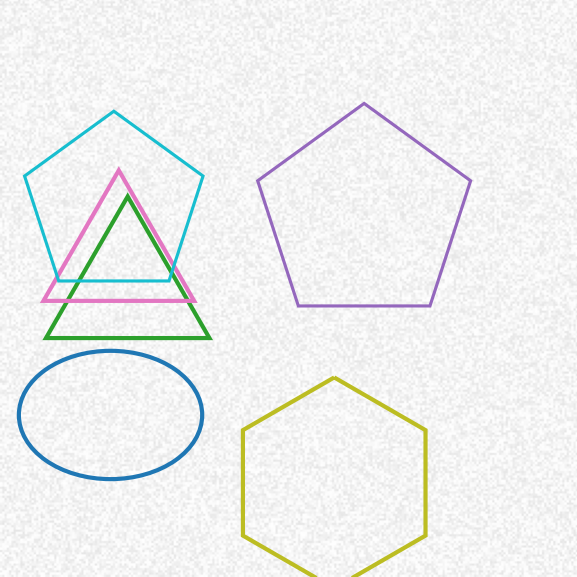[{"shape": "oval", "thickness": 2, "radius": 0.79, "center": [0.191, 0.281]}, {"shape": "triangle", "thickness": 2, "radius": 0.82, "center": [0.221, 0.495]}, {"shape": "pentagon", "thickness": 1.5, "radius": 0.97, "center": [0.631, 0.626]}, {"shape": "triangle", "thickness": 2, "radius": 0.75, "center": [0.206, 0.553]}, {"shape": "hexagon", "thickness": 2, "radius": 0.91, "center": [0.579, 0.163]}, {"shape": "pentagon", "thickness": 1.5, "radius": 0.81, "center": [0.197, 0.644]}]